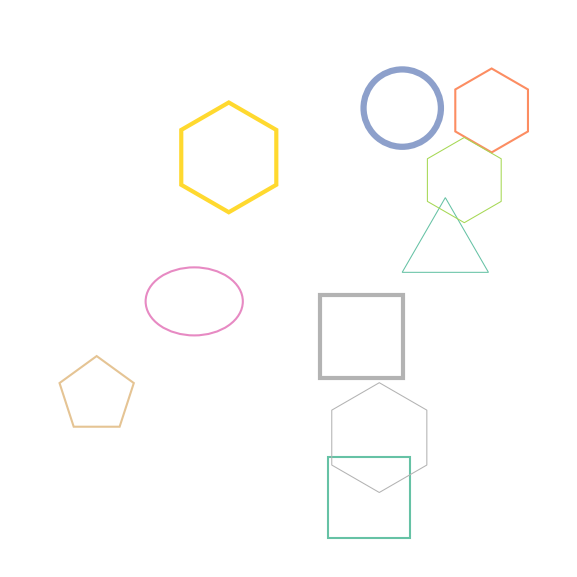[{"shape": "square", "thickness": 1, "radius": 0.35, "center": [0.639, 0.137]}, {"shape": "triangle", "thickness": 0.5, "radius": 0.43, "center": [0.771, 0.571]}, {"shape": "hexagon", "thickness": 1, "radius": 0.36, "center": [0.851, 0.808]}, {"shape": "circle", "thickness": 3, "radius": 0.33, "center": [0.697, 0.812]}, {"shape": "oval", "thickness": 1, "radius": 0.42, "center": [0.336, 0.477]}, {"shape": "hexagon", "thickness": 0.5, "radius": 0.37, "center": [0.804, 0.687]}, {"shape": "hexagon", "thickness": 2, "radius": 0.48, "center": [0.396, 0.727]}, {"shape": "pentagon", "thickness": 1, "radius": 0.34, "center": [0.167, 0.315]}, {"shape": "hexagon", "thickness": 0.5, "radius": 0.48, "center": [0.657, 0.241]}, {"shape": "square", "thickness": 2, "radius": 0.36, "center": [0.626, 0.416]}]